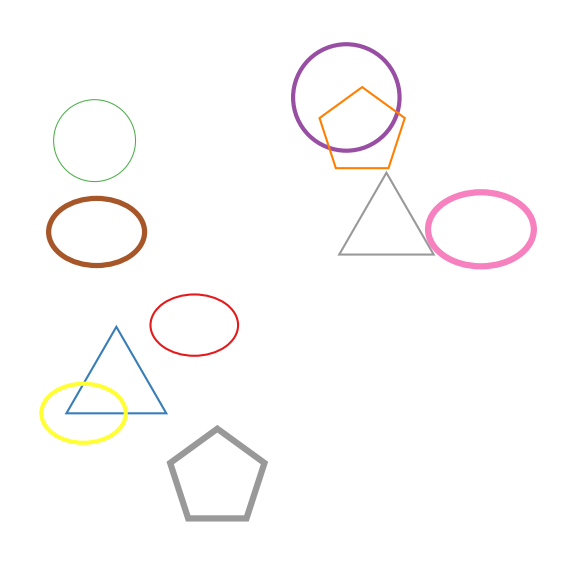[{"shape": "oval", "thickness": 1, "radius": 0.38, "center": [0.336, 0.436]}, {"shape": "triangle", "thickness": 1, "radius": 0.5, "center": [0.201, 0.333]}, {"shape": "circle", "thickness": 0.5, "radius": 0.35, "center": [0.164, 0.756]}, {"shape": "circle", "thickness": 2, "radius": 0.46, "center": [0.6, 0.83]}, {"shape": "pentagon", "thickness": 1, "radius": 0.39, "center": [0.627, 0.771]}, {"shape": "oval", "thickness": 2, "radius": 0.37, "center": [0.145, 0.284]}, {"shape": "oval", "thickness": 2.5, "radius": 0.42, "center": [0.167, 0.597]}, {"shape": "oval", "thickness": 3, "radius": 0.46, "center": [0.833, 0.602]}, {"shape": "triangle", "thickness": 1, "radius": 0.47, "center": [0.669, 0.606]}, {"shape": "pentagon", "thickness": 3, "radius": 0.43, "center": [0.376, 0.171]}]